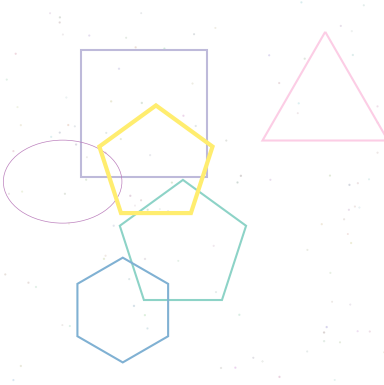[{"shape": "pentagon", "thickness": 1.5, "radius": 0.86, "center": [0.475, 0.36]}, {"shape": "square", "thickness": 1.5, "radius": 0.82, "center": [0.374, 0.705]}, {"shape": "hexagon", "thickness": 1.5, "radius": 0.68, "center": [0.319, 0.195]}, {"shape": "triangle", "thickness": 1.5, "radius": 0.94, "center": [0.845, 0.729]}, {"shape": "oval", "thickness": 0.5, "radius": 0.77, "center": [0.163, 0.528]}, {"shape": "pentagon", "thickness": 3, "radius": 0.77, "center": [0.405, 0.572]}]